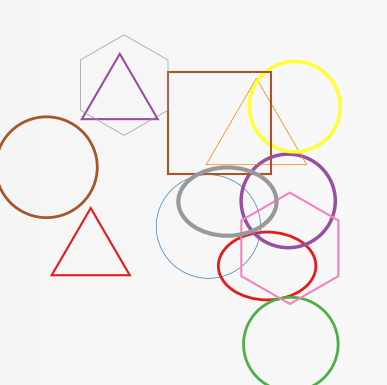[{"shape": "triangle", "thickness": 1.5, "radius": 0.58, "center": [0.234, 0.343]}, {"shape": "oval", "thickness": 2, "radius": 0.63, "center": [0.689, 0.309]}, {"shape": "circle", "thickness": 0.5, "radius": 0.67, "center": [0.538, 0.412]}, {"shape": "circle", "thickness": 2, "radius": 0.61, "center": [0.75, 0.106]}, {"shape": "triangle", "thickness": 1.5, "radius": 0.57, "center": [0.309, 0.747]}, {"shape": "circle", "thickness": 2.5, "radius": 0.61, "center": [0.744, 0.478]}, {"shape": "triangle", "thickness": 0.5, "radius": 0.75, "center": [0.662, 0.647]}, {"shape": "circle", "thickness": 2.5, "radius": 0.59, "center": [0.761, 0.723]}, {"shape": "square", "thickness": 1.5, "radius": 0.66, "center": [0.565, 0.681]}, {"shape": "circle", "thickness": 2, "radius": 0.65, "center": [0.12, 0.566]}, {"shape": "hexagon", "thickness": 1.5, "radius": 0.72, "center": [0.748, 0.355]}, {"shape": "hexagon", "thickness": 0.5, "radius": 0.65, "center": [0.32, 0.779]}, {"shape": "oval", "thickness": 3, "radius": 0.63, "center": [0.587, 0.476]}]